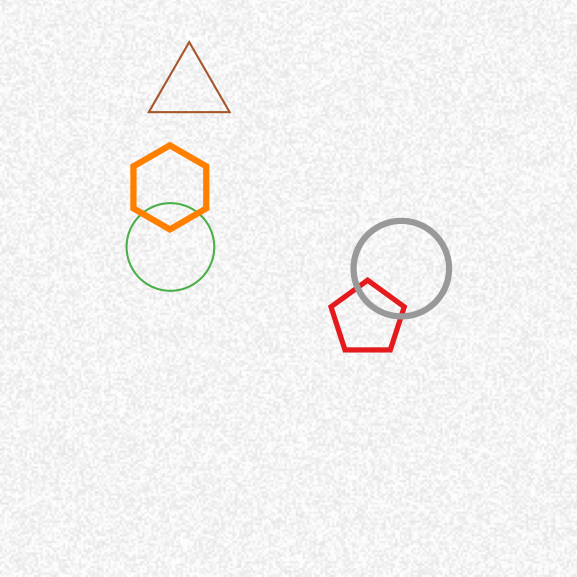[{"shape": "pentagon", "thickness": 2.5, "radius": 0.33, "center": [0.637, 0.447]}, {"shape": "circle", "thickness": 1, "radius": 0.38, "center": [0.295, 0.571]}, {"shape": "hexagon", "thickness": 3, "radius": 0.36, "center": [0.294, 0.675]}, {"shape": "triangle", "thickness": 1, "radius": 0.4, "center": [0.328, 0.845]}, {"shape": "circle", "thickness": 3, "radius": 0.41, "center": [0.695, 0.534]}]